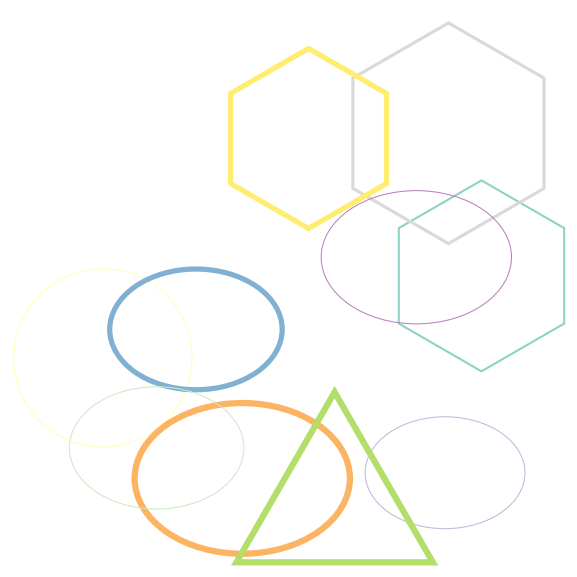[{"shape": "hexagon", "thickness": 1, "radius": 0.83, "center": [0.834, 0.521]}, {"shape": "circle", "thickness": 0.5, "radius": 0.77, "center": [0.178, 0.379]}, {"shape": "oval", "thickness": 0.5, "radius": 0.69, "center": [0.771, 0.181]}, {"shape": "oval", "thickness": 2.5, "radius": 0.75, "center": [0.339, 0.429]}, {"shape": "oval", "thickness": 3, "radius": 0.93, "center": [0.419, 0.171]}, {"shape": "triangle", "thickness": 3, "radius": 0.98, "center": [0.579, 0.124]}, {"shape": "hexagon", "thickness": 1.5, "radius": 0.96, "center": [0.777, 0.768]}, {"shape": "oval", "thickness": 0.5, "radius": 0.82, "center": [0.721, 0.554]}, {"shape": "oval", "thickness": 0.5, "radius": 0.76, "center": [0.271, 0.224]}, {"shape": "hexagon", "thickness": 2.5, "radius": 0.78, "center": [0.534, 0.759]}]